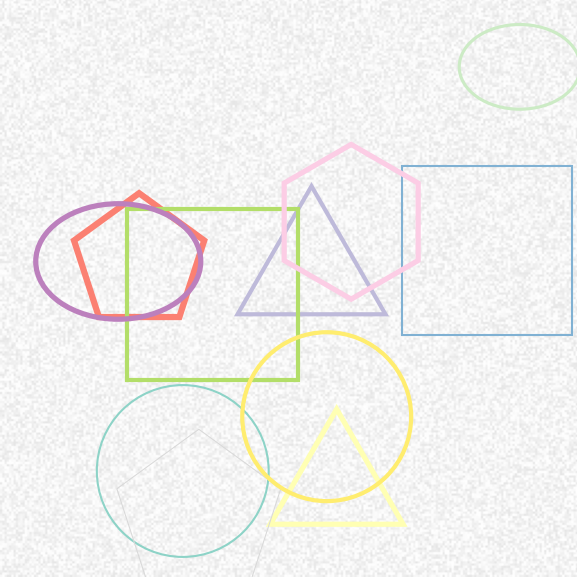[{"shape": "circle", "thickness": 1, "radius": 0.74, "center": [0.316, 0.184]}, {"shape": "triangle", "thickness": 2.5, "radius": 0.66, "center": [0.583, 0.158]}, {"shape": "triangle", "thickness": 2, "radius": 0.74, "center": [0.539, 0.529]}, {"shape": "pentagon", "thickness": 3, "radius": 0.59, "center": [0.241, 0.546]}, {"shape": "square", "thickness": 1, "radius": 0.73, "center": [0.843, 0.565]}, {"shape": "square", "thickness": 2, "radius": 0.74, "center": [0.368, 0.489]}, {"shape": "hexagon", "thickness": 2.5, "radius": 0.67, "center": [0.608, 0.615]}, {"shape": "pentagon", "thickness": 0.5, "radius": 0.75, "center": [0.344, 0.107]}, {"shape": "oval", "thickness": 2.5, "radius": 0.71, "center": [0.205, 0.546]}, {"shape": "oval", "thickness": 1.5, "radius": 0.52, "center": [0.9, 0.883]}, {"shape": "circle", "thickness": 2, "radius": 0.73, "center": [0.566, 0.278]}]